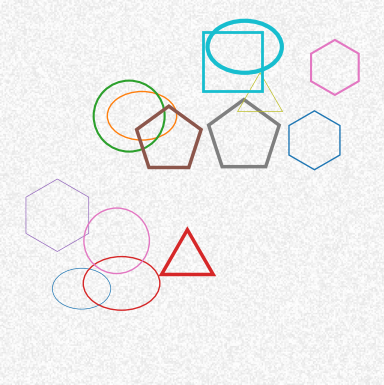[{"shape": "hexagon", "thickness": 1, "radius": 0.38, "center": [0.817, 0.636]}, {"shape": "oval", "thickness": 0.5, "radius": 0.38, "center": [0.212, 0.25]}, {"shape": "oval", "thickness": 1, "radius": 0.45, "center": [0.369, 0.699]}, {"shape": "circle", "thickness": 1.5, "radius": 0.46, "center": [0.335, 0.698]}, {"shape": "oval", "thickness": 1, "radius": 0.5, "center": [0.316, 0.264]}, {"shape": "triangle", "thickness": 2.5, "radius": 0.39, "center": [0.487, 0.326]}, {"shape": "hexagon", "thickness": 0.5, "radius": 0.47, "center": [0.149, 0.441]}, {"shape": "pentagon", "thickness": 2.5, "radius": 0.44, "center": [0.439, 0.636]}, {"shape": "hexagon", "thickness": 1.5, "radius": 0.36, "center": [0.87, 0.825]}, {"shape": "circle", "thickness": 1, "radius": 0.43, "center": [0.303, 0.375]}, {"shape": "pentagon", "thickness": 2.5, "radius": 0.48, "center": [0.634, 0.645]}, {"shape": "triangle", "thickness": 0.5, "radius": 0.34, "center": [0.675, 0.744]}, {"shape": "square", "thickness": 2, "radius": 0.38, "center": [0.605, 0.84]}, {"shape": "oval", "thickness": 3, "radius": 0.48, "center": [0.636, 0.878]}]